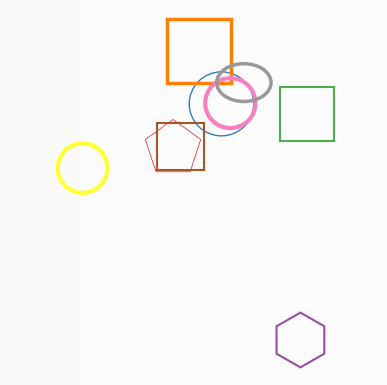[{"shape": "pentagon", "thickness": 0.5, "radius": 0.38, "center": [0.447, 0.615]}, {"shape": "circle", "thickness": 1, "radius": 0.42, "center": [0.571, 0.73]}, {"shape": "square", "thickness": 1.5, "radius": 0.35, "center": [0.792, 0.704]}, {"shape": "hexagon", "thickness": 1.5, "radius": 0.36, "center": [0.775, 0.117]}, {"shape": "square", "thickness": 2.5, "radius": 0.41, "center": [0.514, 0.867]}, {"shape": "circle", "thickness": 3, "radius": 0.32, "center": [0.213, 0.563]}, {"shape": "square", "thickness": 1.5, "radius": 0.3, "center": [0.465, 0.619]}, {"shape": "circle", "thickness": 3, "radius": 0.32, "center": [0.594, 0.732]}, {"shape": "oval", "thickness": 2.5, "radius": 0.35, "center": [0.629, 0.785]}]